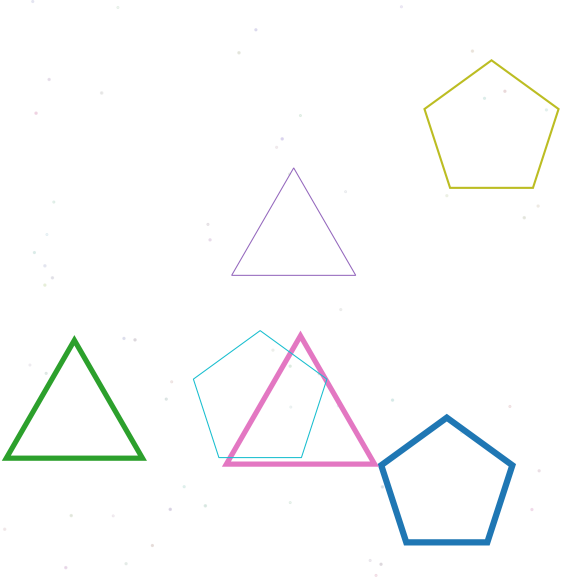[{"shape": "pentagon", "thickness": 3, "radius": 0.6, "center": [0.774, 0.157]}, {"shape": "triangle", "thickness": 2.5, "radius": 0.68, "center": [0.129, 0.274]}, {"shape": "triangle", "thickness": 0.5, "radius": 0.62, "center": [0.509, 0.584]}, {"shape": "triangle", "thickness": 2.5, "radius": 0.74, "center": [0.52, 0.27]}, {"shape": "pentagon", "thickness": 1, "radius": 0.61, "center": [0.851, 0.773]}, {"shape": "pentagon", "thickness": 0.5, "radius": 0.61, "center": [0.45, 0.305]}]